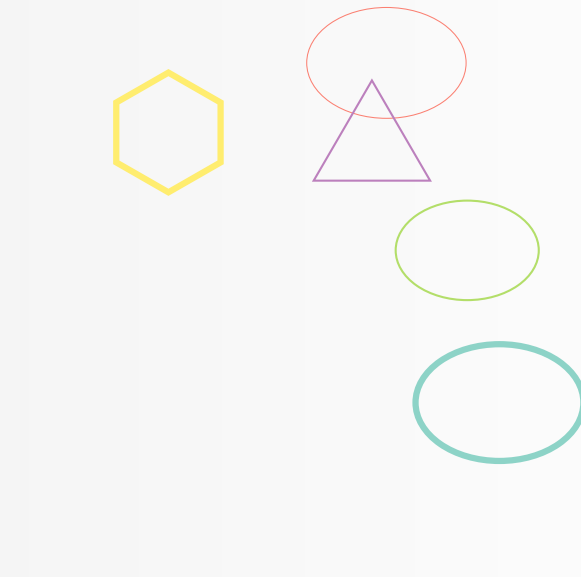[{"shape": "oval", "thickness": 3, "radius": 0.72, "center": [0.859, 0.302]}, {"shape": "oval", "thickness": 0.5, "radius": 0.69, "center": [0.665, 0.89]}, {"shape": "oval", "thickness": 1, "radius": 0.62, "center": [0.804, 0.566]}, {"shape": "triangle", "thickness": 1, "radius": 0.58, "center": [0.64, 0.744]}, {"shape": "hexagon", "thickness": 3, "radius": 0.52, "center": [0.29, 0.77]}]